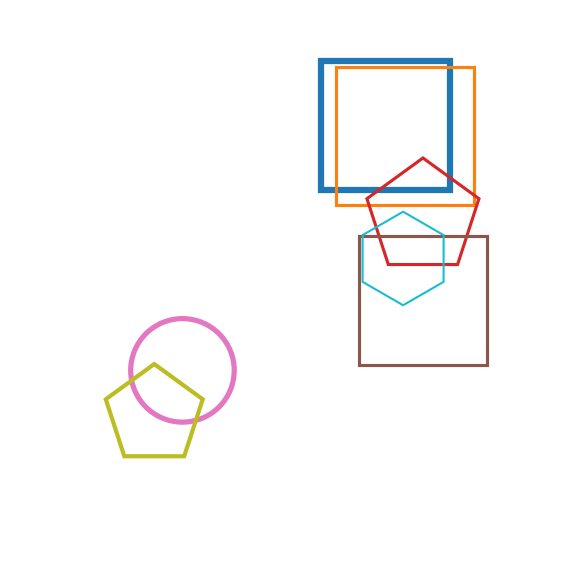[{"shape": "square", "thickness": 3, "radius": 0.56, "center": [0.668, 0.782]}, {"shape": "square", "thickness": 1.5, "radius": 0.59, "center": [0.701, 0.764]}, {"shape": "pentagon", "thickness": 1.5, "radius": 0.51, "center": [0.732, 0.624]}, {"shape": "square", "thickness": 1.5, "radius": 0.55, "center": [0.732, 0.479]}, {"shape": "circle", "thickness": 2.5, "radius": 0.45, "center": [0.316, 0.358]}, {"shape": "pentagon", "thickness": 2, "radius": 0.44, "center": [0.267, 0.28]}, {"shape": "hexagon", "thickness": 1, "radius": 0.4, "center": [0.698, 0.552]}]